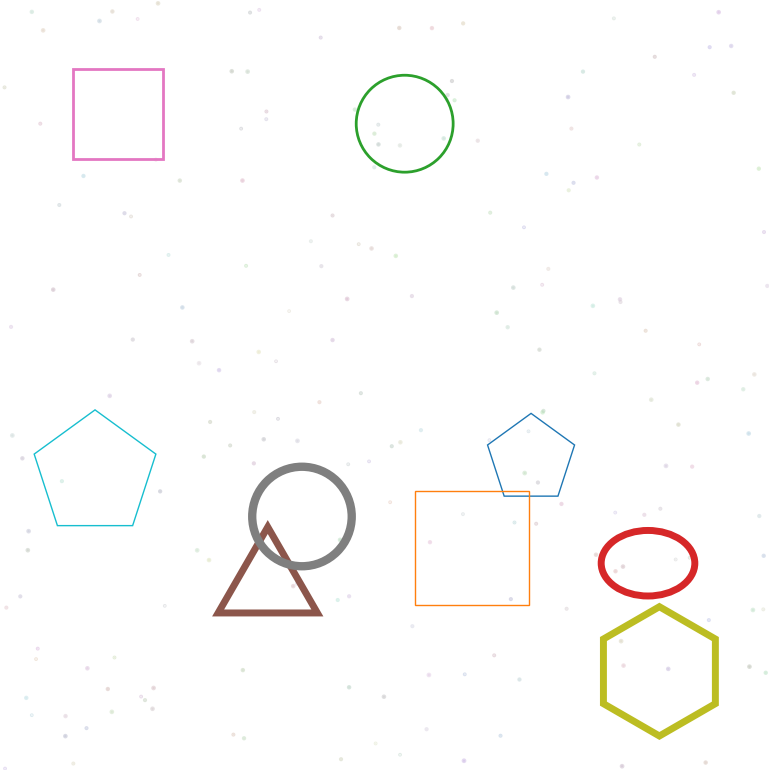[{"shape": "pentagon", "thickness": 0.5, "radius": 0.3, "center": [0.69, 0.404]}, {"shape": "square", "thickness": 0.5, "radius": 0.37, "center": [0.613, 0.288]}, {"shape": "circle", "thickness": 1, "radius": 0.31, "center": [0.526, 0.839]}, {"shape": "oval", "thickness": 2.5, "radius": 0.3, "center": [0.842, 0.269]}, {"shape": "triangle", "thickness": 2.5, "radius": 0.37, "center": [0.348, 0.241]}, {"shape": "square", "thickness": 1, "radius": 0.29, "center": [0.153, 0.852]}, {"shape": "circle", "thickness": 3, "radius": 0.32, "center": [0.392, 0.329]}, {"shape": "hexagon", "thickness": 2.5, "radius": 0.42, "center": [0.856, 0.128]}, {"shape": "pentagon", "thickness": 0.5, "radius": 0.42, "center": [0.123, 0.385]}]